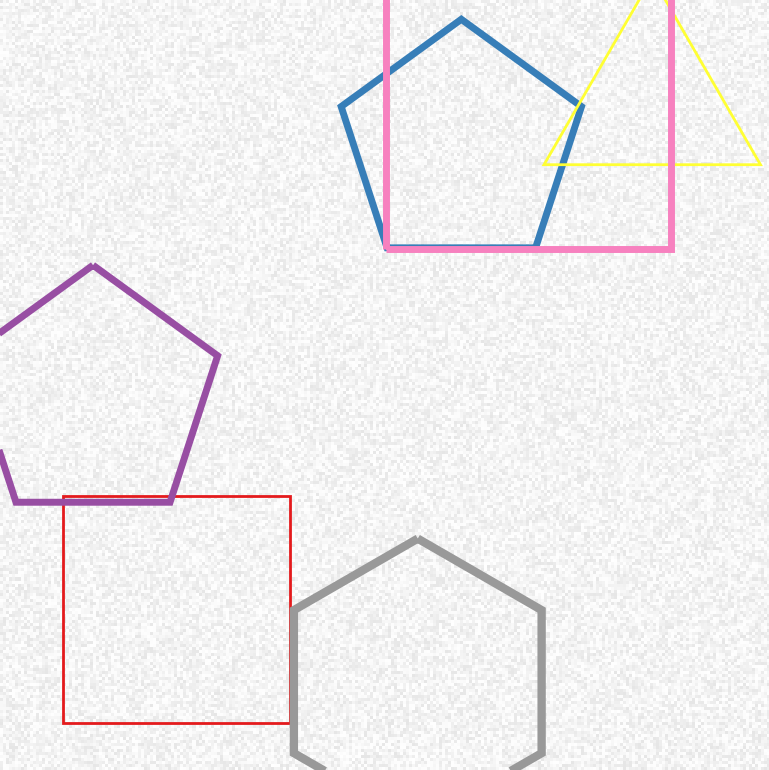[{"shape": "square", "thickness": 1, "radius": 0.74, "center": [0.229, 0.208]}, {"shape": "pentagon", "thickness": 2.5, "radius": 0.82, "center": [0.599, 0.811]}, {"shape": "pentagon", "thickness": 2.5, "radius": 0.85, "center": [0.121, 0.485]}, {"shape": "triangle", "thickness": 1, "radius": 0.81, "center": [0.847, 0.867]}, {"shape": "square", "thickness": 2.5, "radius": 0.92, "center": [0.687, 0.861]}, {"shape": "hexagon", "thickness": 3, "radius": 0.93, "center": [0.543, 0.115]}]